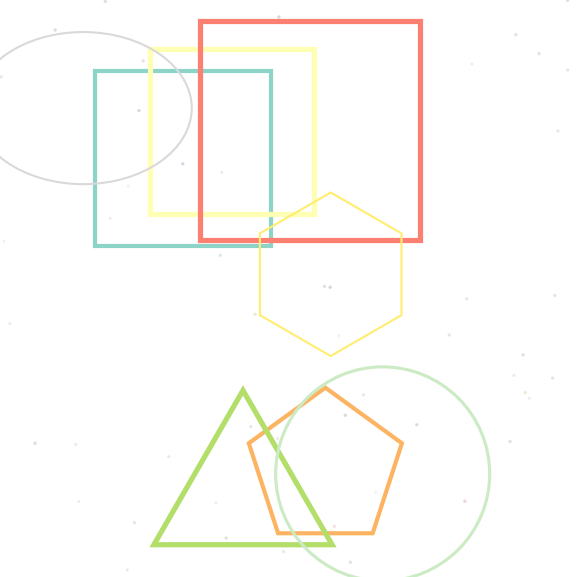[{"shape": "square", "thickness": 2, "radius": 0.76, "center": [0.317, 0.724]}, {"shape": "square", "thickness": 2.5, "radius": 0.71, "center": [0.402, 0.771]}, {"shape": "square", "thickness": 2.5, "radius": 0.95, "center": [0.537, 0.773]}, {"shape": "pentagon", "thickness": 2, "radius": 0.7, "center": [0.563, 0.188]}, {"shape": "triangle", "thickness": 2.5, "radius": 0.89, "center": [0.421, 0.145]}, {"shape": "oval", "thickness": 1, "radius": 0.94, "center": [0.144, 0.812]}, {"shape": "circle", "thickness": 1.5, "radius": 0.93, "center": [0.663, 0.179]}, {"shape": "hexagon", "thickness": 1, "radius": 0.71, "center": [0.573, 0.524]}]